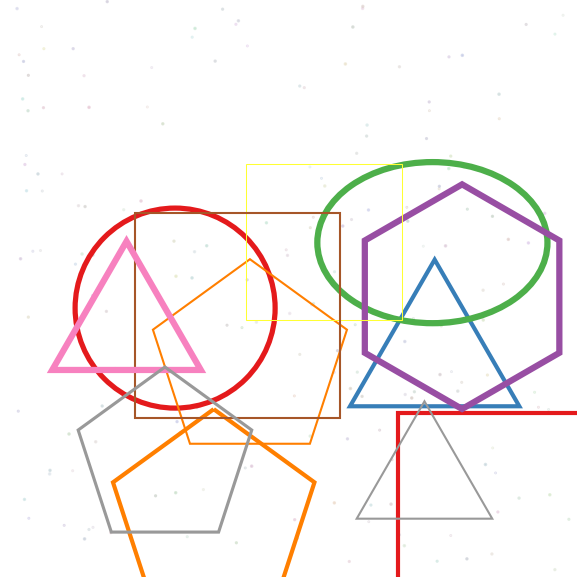[{"shape": "circle", "thickness": 2.5, "radius": 0.87, "center": [0.303, 0.466]}, {"shape": "square", "thickness": 2, "radius": 0.83, "center": [0.855, 0.118]}, {"shape": "triangle", "thickness": 2, "radius": 0.85, "center": [0.753, 0.38]}, {"shape": "oval", "thickness": 3, "radius": 1.0, "center": [0.749, 0.579]}, {"shape": "hexagon", "thickness": 3, "radius": 0.97, "center": [0.8, 0.485]}, {"shape": "pentagon", "thickness": 2, "radius": 0.92, "center": [0.37, 0.107]}, {"shape": "pentagon", "thickness": 1, "radius": 0.88, "center": [0.433, 0.374]}, {"shape": "square", "thickness": 0.5, "radius": 0.68, "center": [0.562, 0.58]}, {"shape": "square", "thickness": 1, "radius": 0.89, "center": [0.411, 0.453]}, {"shape": "triangle", "thickness": 3, "radius": 0.74, "center": [0.219, 0.433]}, {"shape": "pentagon", "thickness": 1.5, "radius": 0.79, "center": [0.286, 0.206]}, {"shape": "triangle", "thickness": 1, "radius": 0.68, "center": [0.735, 0.169]}]